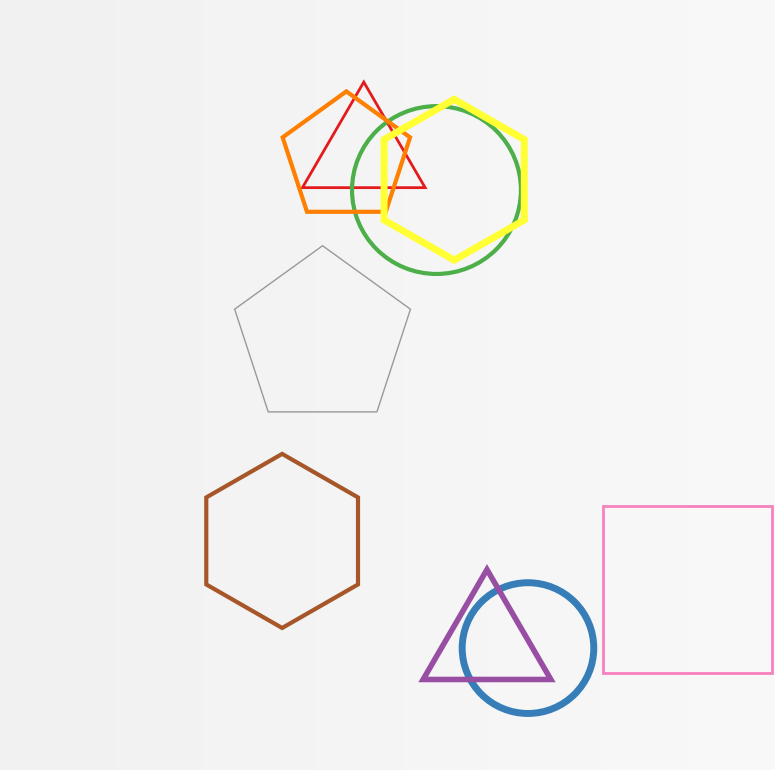[{"shape": "triangle", "thickness": 1, "radius": 0.46, "center": [0.469, 0.802]}, {"shape": "circle", "thickness": 2.5, "radius": 0.42, "center": [0.681, 0.158]}, {"shape": "circle", "thickness": 1.5, "radius": 0.54, "center": [0.563, 0.753]}, {"shape": "triangle", "thickness": 2, "radius": 0.48, "center": [0.628, 0.165]}, {"shape": "pentagon", "thickness": 1.5, "radius": 0.43, "center": [0.447, 0.795]}, {"shape": "hexagon", "thickness": 2.5, "radius": 0.52, "center": [0.586, 0.767]}, {"shape": "hexagon", "thickness": 1.5, "radius": 0.57, "center": [0.364, 0.297]}, {"shape": "square", "thickness": 1, "radius": 0.54, "center": [0.887, 0.234]}, {"shape": "pentagon", "thickness": 0.5, "radius": 0.6, "center": [0.416, 0.562]}]